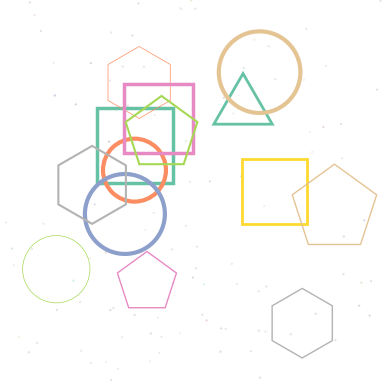[{"shape": "triangle", "thickness": 2, "radius": 0.44, "center": [0.631, 0.721]}, {"shape": "square", "thickness": 2.5, "radius": 0.49, "center": [0.351, 0.622]}, {"shape": "hexagon", "thickness": 0.5, "radius": 0.47, "center": [0.361, 0.786]}, {"shape": "circle", "thickness": 3, "radius": 0.41, "center": [0.349, 0.558]}, {"shape": "circle", "thickness": 3, "radius": 0.52, "center": [0.324, 0.444]}, {"shape": "square", "thickness": 2.5, "radius": 0.45, "center": [0.413, 0.691]}, {"shape": "pentagon", "thickness": 1, "radius": 0.4, "center": [0.382, 0.266]}, {"shape": "circle", "thickness": 0.5, "radius": 0.44, "center": [0.146, 0.301]}, {"shape": "pentagon", "thickness": 1.5, "radius": 0.49, "center": [0.42, 0.653]}, {"shape": "square", "thickness": 2, "radius": 0.42, "center": [0.713, 0.502]}, {"shape": "circle", "thickness": 3, "radius": 0.53, "center": [0.674, 0.813]}, {"shape": "pentagon", "thickness": 1, "radius": 0.58, "center": [0.869, 0.458]}, {"shape": "hexagon", "thickness": 1.5, "radius": 0.51, "center": [0.239, 0.52]}, {"shape": "hexagon", "thickness": 1, "radius": 0.45, "center": [0.785, 0.161]}]